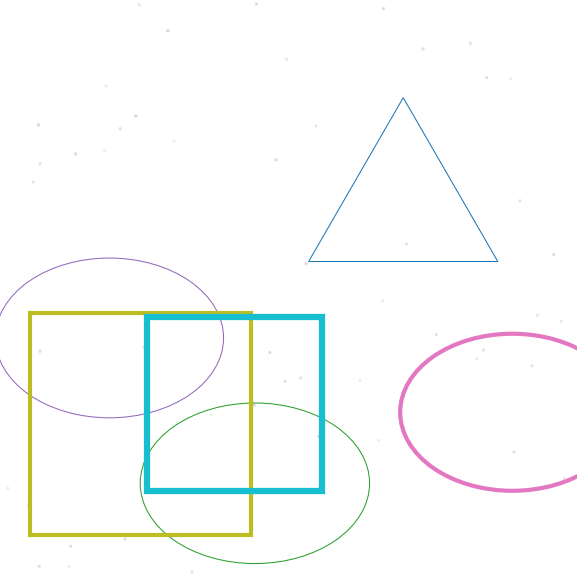[{"shape": "triangle", "thickness": 0.5, "radius": 0.95, "center": [0.698, 0.641]}, {"shape": "oval", "thickness": 0.5, "radius": 0.99, "center": [0.441, 0.162]}, {"shape": "oval", "thickness": 0.5, "radius": 0.99, "center": [0.19, 0.414]}, {"shape": "oval", "thickness": 2, "radius": 0.97, "center": [0.887, 0.285]}, {"shape": "square", "thickness": 2, "radius": 0.96, "center": [0.243, 0.265]}, {"shape": "square", "thickness": 3, "radius": 0.75, "center": [0.406, 0.3]}]